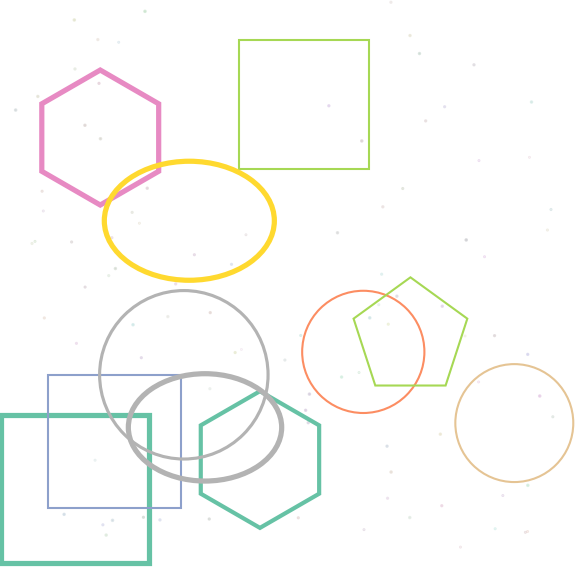[{"shape": "hexagon", "thickness": 2, "radius": 0.59, "center": [0.45, 0.203]}, {"shape": "square", "thickness": 2.5, "radius": 0.64, "center": [0.13, 0.152]}, {"shape": "circle", "thickness": 1, "radius": 0.53, "center": [0.629, 0.39]}, {"shape": "square", "thickness": 1, "radius": 0.58, "center": [0.198, 0.235]}, {"shape": "hexagon", "thickness": 2.5, "radius": 0.58, "center": [0.174, 0.761]}, {"shape": "square", "thickness": 1, "radius": 0.56, "center": [0.526, 0.818]}, {"shape": "pentagon", "thickness": 1, "radius": 0.52, "center": [0.711, 0.415]}, {"shape": "oval", "thickness": 2.5, "radius": 0.74, "center": [0.328, 0.617]}, {"shape": "circle", "thickness": 1, "radius": 0.51, "center": [0.891, 0.267]}, {"shape": "circle", "thickness": 1.5, "radius": 0.73, "center": [0.318, 0.35]}, {"shape": "oval", "thickness": 2.5, "radius": 0.66, "center": [0.355, 0.259]}]